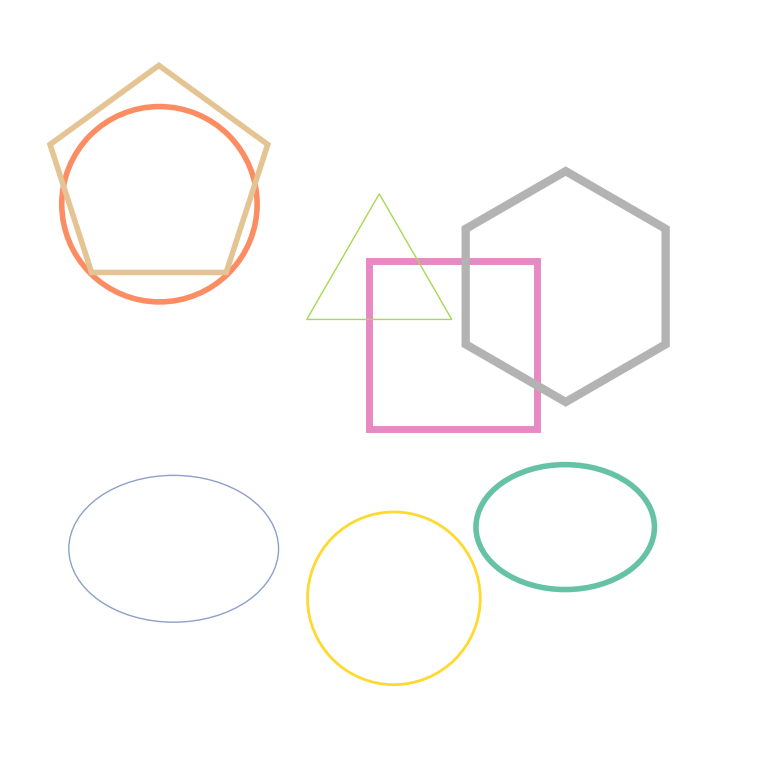[{"shape": "oval", "thickness": 2, "radius": 0.58, "center": [0.734, 0.315]}, {"shape": "circle", "thickness": 2, "radius": 0.63, "center": [0.207, 0.735]}, {"shape": "oval", "thickness": 0.5, "radius": 0.68, "center": [0.226, 0.287]}, {"shape": "square", "thickness": 2.5, "radius": 0.55, "center": [0.589, 0.552]}, {"shape": "triangle", "thickness": 0.5, "radius": 0.54, "center": [0.493, 0.64]}, {"shape": "circle", "thickness": 1, "radius": 0.56, "center": [0.512, 0.223]}, {"shape": "pentagon", "thickness": 2, "radius": 0.74, "center": [0.206, 0.766]}, {"shape": "hexagon", "thickness": 3, "radius": 0.75, "center": [0.735, 0.628]}]